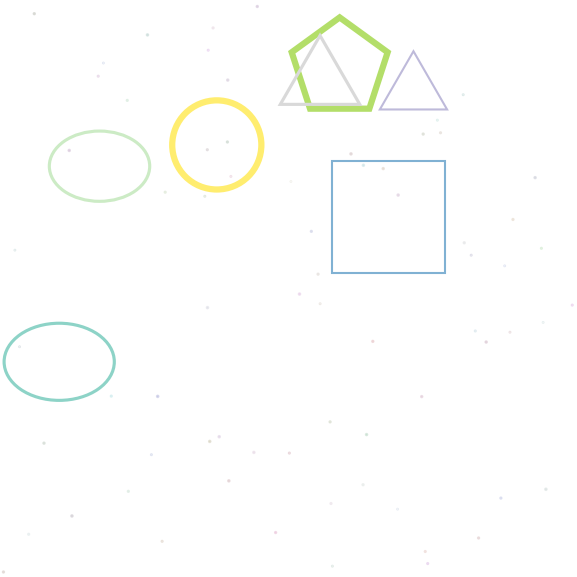[{"shape": "oval", "thickness": 1.5, "radius": 0.48, "center": [0.103, 0.373]}, {"shape": "triangle", "thickness": 1, "radius": 0.34, "center": [0.716, 0.843]}, {"shape": "square", "thickness": 1, "radius": 0.49, "center": [0.673, 0.623]}, {"shape": "pentagon", "thickness": 3, "radius": 0.44, "center": [0.588, 0.882]}, {"shape": "triangle", "thickness": 1.5, "radius": 0.4, "center": [0.554, 0.858]}, {"shape": "oval", "thickness": 1.5, "radius": 0.43, "center": [0.172, 0.711]}, {"shape": "circle", "thickness": 3, "radius": 0.39, "center": [0.375, 0.748]}]